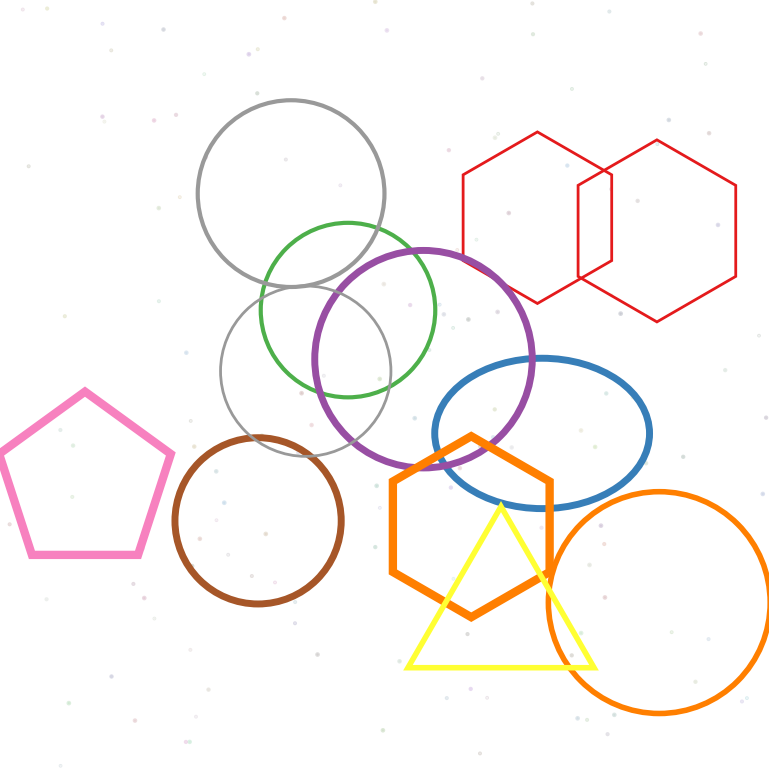[{"shape": "hexagon", "thickness": 1, "radius": 0.56, "center": [0.698, 0.717]}, {"shape": "hexagon", "thickness": 1, "radius": 0.59, "center": [0.853, 0.7]}, {"shape": "oval", "thickness": 2.5, "radius": 0.7, "center": [0.704, 0.437]}, {"shape": "circle", "thickness": 1.5, "radius": 0.57, "center": [0.452, 0.597]}, {"shape": "circle", "thickness": 2.5, "radius": 0.71, "center": [0.55, 0.534]}, {"shape": "circle", "thickness": 2, "radius": 0.72, "center": [0.856, 0.217]}, {"shape": "hexagon", "thickness": 3, "radius": 0.59, "center": [0.612, 0.316]}, {"shape": "triangle", "thickness": 2, "radius": 0.7, "center": [0.651, 0.203]}, {"shape": "circle", "thickness": 2.5, "radius": 0.54, "center": [0.335, 0.324]}, {"shape": "pentagon", "thickness": 3, "radius": 0.59, "center": [0.11, 0.374]}, {"shape": "circle", "thickness": 1.5, "radius": 0.61, "center": [0.378, 0.749]}, {"shape": "circle", "thickness": 1, "radius": 0.55, "center": [0.397, 0.518]}]